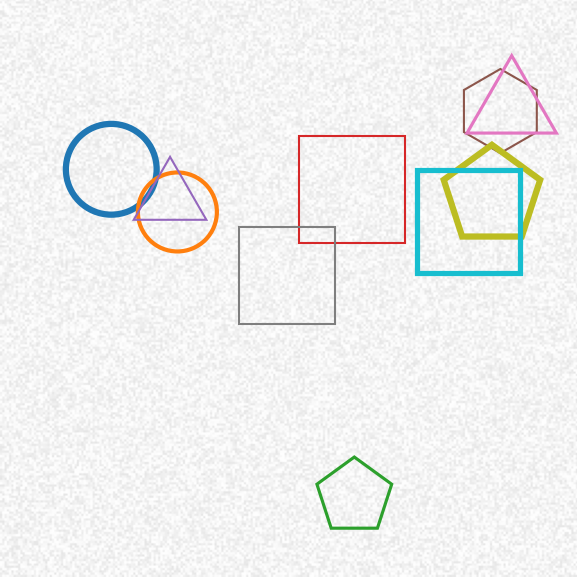[{"shape": "circle", "thickness": 3, "radius": 0.39, "center": [0.193, 0.706]}, {"shape": "circle", "thickness": 2, "radius": 0.34, "center": [0.307, 0.632]}, {"shape": "pentagon", "thickness": 1.5, "radius": 0.34, "center": [0.614, 0.14]}, {"shape": "square", "thickness": 1, "radius": 0.46, "center": [0.61, 0.671]}, {"shape": "triangle", "thickness": 1, "radius": 0.36, "center": [0.294, 0.655]}, {"shape": "hexagon", "thickness": 1, "radius": 0.36, "center": [0.866, 0.807]}, {"shape": "triangle", "thickness": 1.5, "radius": 0.45, "center": [0.886, 0.813]}, {"shape": "square", "thickness": 1, "radius": 0.42, "center": [0.497, 0.522]}, {"shape": "pentagon", "thickness": 3, "radius": 0.44, "center": [0.852, 0.661]}, {"shape": "square", "thickness": 2.5, "radius": 0.45, "center": [0.812, 0.616]}]